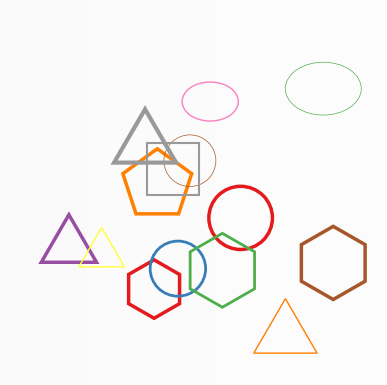[{"shape": "hexagon", "thickness": 2.5, "radius": 0.38, "center": [0.398, 0.249]}, {"shape": "circle", "thickness": 2.5, "radius": 0.41, "center": [0.621, 0.434]}, {"shape": "circle", "thickness": 2, "radius": 0.36, "center": [0.459, 0.302]}, {"shape": "hexagon", "thickness": 2, "radius": 0.48, "center": [0.574, 0.298]}, {"shape": "oval", "thickness": 0.5, "radius": 0.49, "center": [0.834, 0.77]}, {"shape": "triangle", "thickness": 2.5, "radius": 0.41, "center": [0.178, 0.36]}, {"shape": "pentagon", "thickness": 2.5, "radius": 0.47, "center": [0.406, 0.52]}, {"shape": "triangle", "thickness": 1, "radius": 0.47, "center": [0.737, 0.13]}, {"shape": "triangle", "thickness": 1, "radius": 0.34, "center": [0.262, 0.341]}, {"shape": "hexagon", "thickness": 2.5, "radius": 0.47, "center": [0.86, 0.317]}, {"shape": "circle", "thickness": 0.5, "radius": 0.34, "center": [0.49, 0.583]}, {"shape": "oval", "thickness": 1, "radius": 0.36, "center": [0.543, 0.736]}, {"shape": "square", "thickness": 1.5, "radius": 0.34, "center": [0.446, 0.562]}, {"shape": "triangle", "thickness": 3, "radius": 0.46, "center": [0.374, 0.624]}]